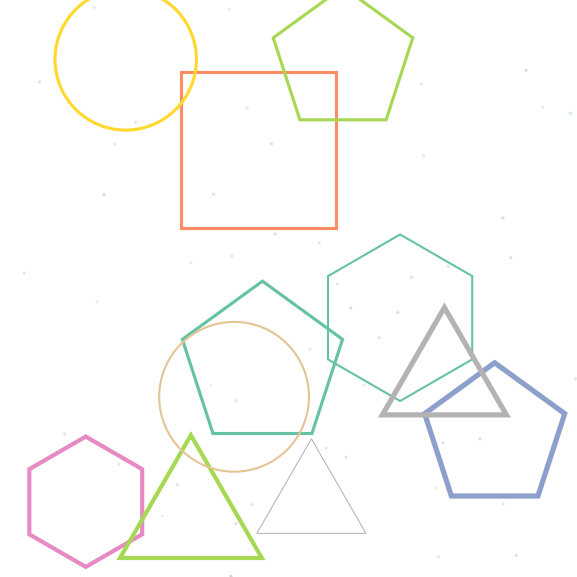[{"shape": "pentagon", "thickness": 1.5, "radius": 0.73, "center": [0.454, 0.366]}, {"shape": "hexagon", "thickness": 1, "radius": 0.72, "center": [0.693, 0.449]}, {"shape": "square", "thickness": 1.5, "radius": 0.67, "center": [0.447, 0.739]}, {"shape": "pentagon", "thickness": 2.5, "radius": 0.64, "center": [0.857, 0.243]}, {"shape": "hexagon", "thickness": 2, "radius": 0.56, "center": [0.148, 0.13]}, {"shape": "triangle", "thickness": 2, "radius": 0.71, "center": [0.331, 0.104]}, {"shape": "pentagon", "thickness": 1.5, "radius": 0.64, "center": [0.594, 0.894]}, {"shape": "circle", "thickness": 1.5, "radius": 0.61, "center": [0.218, 0.896]}, {"shape": "circle", "thickness": 1, "radius": 0.65, "center": [0.405, 0.312]}, {"shape": "triangle", "thickness": 2.5, "radius": 0.62, "center": [0.77, 0.343]}, {"shape": "triangle", "thickness": 0.5, "radius": 0.55, "center": [0.539, 0.13]}]